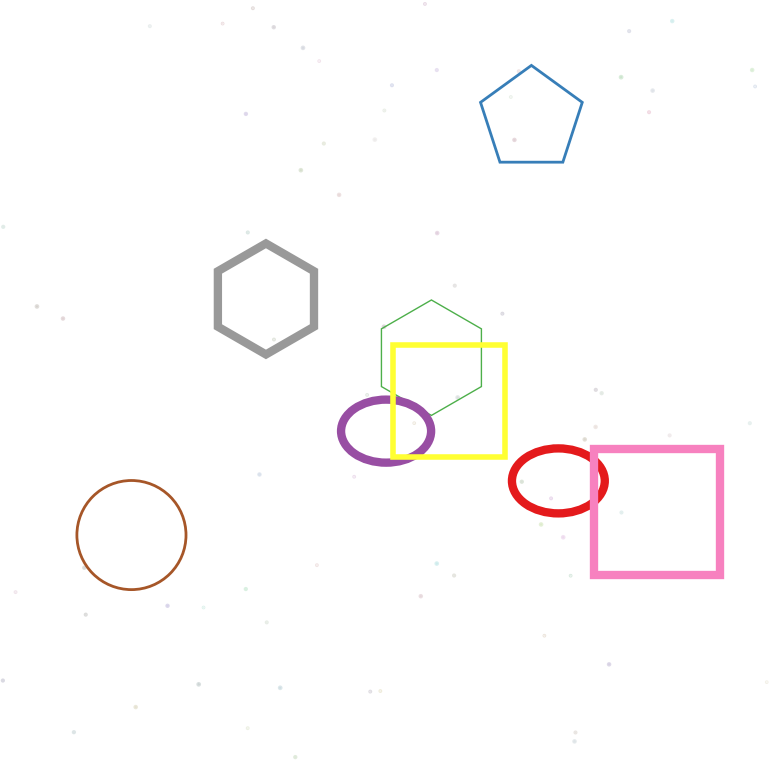[{"shape": "oval", "thickness": 3, "radius": 0.3, "center": [0.725, 0.375]}, {"shape": "pentagon", "thickness": 1, "radius": 0.35, "center": [0.69, 0.846]}, {"shape": "hexagon", "thickness": 0.5, "radius": 0.37, "center": [0.56, 0.535]}, {"shape": "oval", "thickness": 3, "radius": 0.29, "center": [0.501, 0.44]}, {"shape": "square", "thickness": 2, "radius": 0.36, "center": [0.583, 0.479]}, {"shape": "circle", "thickness": 1, "radius": 0.35, "center": [0.171, 0.305]}, {"shape": "square", "thickness": 3, "radius": 0.41, "center": [0.853, 0.335]}, {"shape": "hexagon", "thickness": 3, "radius": 0.36, "center": [0.345, 0.612]}]